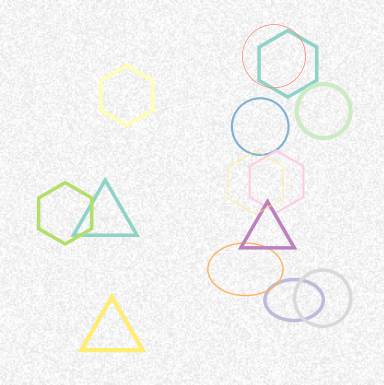[{"shape": "triangle", "thickness": 2.5, "radius": 0.48, "center": [0.273, 0.437]}, {"shape": "hexagon", "thickness": 2.5, "radius": 0.43, "center": [0.748, 0.834]}, {"shape": "hexagon", "thickness": 2.5, "radius": 0.39, "center": [0.329, 0.752]}, {"shape": "oval", "thickness": 2.5, "radius": 0.38, "center": [0.764, 0.221]}, {"shape": "circle", "thickness": 0.5, "radius": 0.41, "center": [0.712, 0.854]}, {"shape": "circle", "thickness": 1.5, "radius": 0.37, "center": [0.676, 0.671]}, {"shape": "oval", "thickness": 1, "radius": 0.49, "center": [0.638, 0.301]}, {"shape": "hexagon", "thickness": 2.5, "radius": 0.4, "center": [0.169, 0.446]}, {"shape": "hexagon", "thickness": 1.5, "radius": 0.4, "center": [0.718, 0.528]}, {"shape": "circle", "thickness": 2.5, "radius": 0.37, "center": [0.838, 0.225]}, {"shape": "triangle", "thickness": 2.5, "radius": 0.4, "center": [0.695, 0.396]}, {"shape": "circle", "thickness": 3, "radius": 0.35, "center": [0.841, 0.711]}, {"shape": "hexagon", "thickness": 0.5, "radius": 0.41, "center": [0.664, 0.526]}, {"shape": "triangle", "thickness": 3, "radius": 0.46, "center": [0.291, 0.137]}]